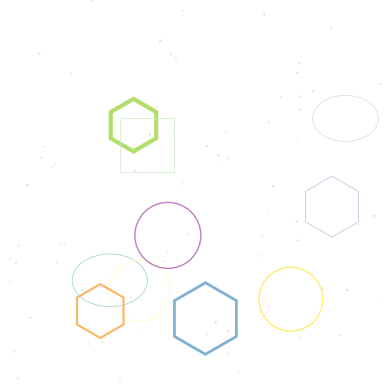[{"shape": "oval", "thickness": 0.5, "radius": 0.49, "center": [0.285, 0.272]}, {"shape": "circle", "thickness": 0.5, "radius": 0.4, "center": [0.362, 0.245]}, {"shape": "hexagon", "thickness": 0.5, "radius": 0.4, "center": [0.862, 0.463]}, {"shape": "hexagon", "thickness": 2, "radius": 0.46, "center": [0.534, 0.173]}, {"shape": "hexagon", "thickness": 1.5, "radius": 0.35, "center": [0.26, 0.192]}, {"shape": "hexagon", "thickness": 3, "radius": 0.34, "center": [0.347, 0.675]}, {"shape": "oval", "thickness": 0.5, "radius": 0.43, "center": [0.897, 0.693]}, {"shape": "circle", "thickness": 1, "radius": 0.43, "center": [0.436, 0.389]}, {"shape": "square", "thickness": 0.5, "radius": 0.35, "center": [0.381, 0.624]}, {"shape": "circle", "thickness": 1, "radius": 0.42, "center": [0.756, 0.223]}]